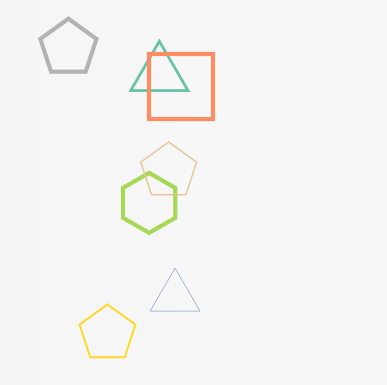[{"shape": "triangle", "thickness": 2, "radius": 0.43, "center": [0.411, 0.807]}, {"shape": "square", "thickness": 3, "radius": 0.42, "center": [0.467, 0.775]}, {"shape": "triangle", "thickness": 0.5, "radius": 0.37, "center": [0.452, 0.229]}, {"shape": "hexagon", "thickness": 3, "radius": 0.39, "center": [0.385, 0.473]}, {"shape": "pentagon", "thickness": 1.5, "radius": 0.38, "center": [0.277, 0.133]}, {"shape": "pentagon", "thickness": 1, "radius": 0.38, "center": [0.435, 0.556]}, {"shape": "pentagon", "thickness": 3, "radius": 0.38, "center": [0.177, 0.875]}]